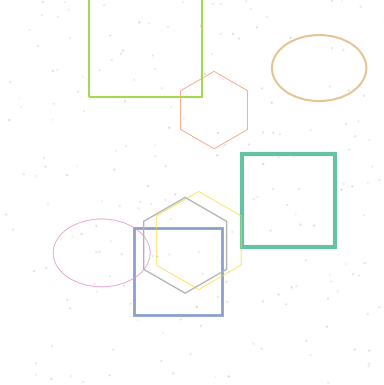[{"shape": "square", "thickness": 3, "radius": 0.6, "center": [0.75, 0.48]}, {"shape": "hexagon", "thickness": 0.5, "radius": 0.5, "center": [0.556, 0.714]}, {"shape": "square", "thickness": 2, "radius": 0.57, "center": [0.462, 0.294]}, {"shape": "oval", "thickness": 0.5, "radius": 0.63, "center": [0.264, 0.343]}, {"shape": "square", "thickness": 1.5, "radius": 0.74, "center": [0.378, 0.896]}, {"shape": "hexagon", "thickness": 0.5, "radius": 0.64, "center": [0.516, 0.375]}, {"shape": "oval", "thickness": 1.5, "radius": 0.61, "center": [0.829, 0.823]}, {"shape": "hexagon", "thickness": 1, "radius": 0.62, "center": [0.481, 0.363]}]